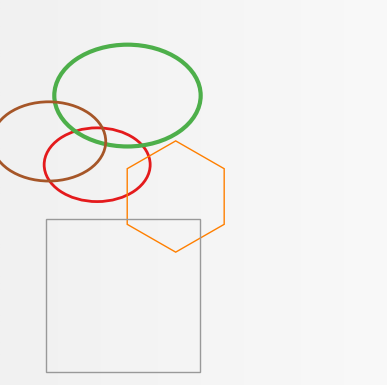[{"shape": "oval", "thickness": 2, "radius": 0.68, "center": [0.251, 0.572]}, {"shape": "oval", "thickness": 3, "radius": 0.94, "center": [0.329, 0.752]}, {"shape": "hexagon", "thickness": 1, "radius": 0.72, "center": [0.453, 0.49]}, {"shape": "oval", "thickness": 2, "radius": 0.73, "center": [0.126, 0.633]}, {"shape": "square", "thickness": 1, "radius": 0.99, "center": [0.317, 0.233]}]